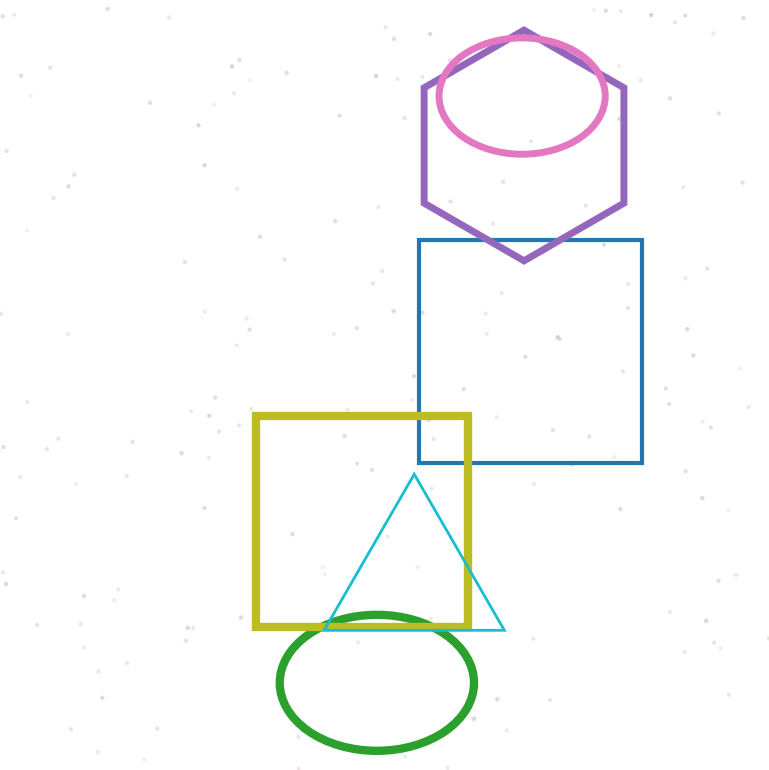[{"shape": "square", "thickness": 1.5, "radius": 0.72, "center": [0.689, 0.543]}, {"shape": "oval", "thickness": 3, "radius": 0.63, "center": [0.489, 0.113]}, {"shape": "hexagon", "thickness": 2.5, "radius": 0.75, "center": [0.681, 0.811]}, {"shape": "oval", "thickness": 2.5, "radius": 0.54, "center": [0.678, 0.875]}, {"shape": "square", "thickness": 3, "radius": 0.69, "center": [0.47, 0.323]}, {"shape": "triangle", "thickness": 1, "radius": 0.68, "center": [0.538, 0.249]}]